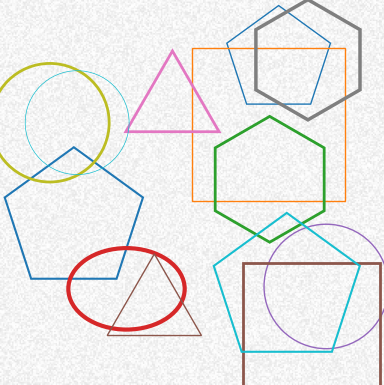[{"shape": "pentagon", "thickness": 1, "radius": 0.71, "center": [0.724, 0.844]}, {"shape": "pentagon", "thickness": 1.5, "radius": 0.94, "center": [0.192, 0.429]}, {"shape": "square", "thickness": 1, "radius": 1.0, "center": [0.698, 0.677]}, {"shape": "hexagon", "thickness": 2, "radius": 0.82, "center": [0.7, 0.534]}, {"shape": "oval", "thickness": 3, "radius": 0.76, "center": [0.329, 0.25]}, {"shape": "circle", "thickness": 1, "radius": 0.81, "center": [0.847, 0.256]}, {"shape": "triangle", "thickness": 1, "radius": 0.71, "center": [0.401, 0.199]}, {"shape": "square", "thickness": 2, "radius": 0.89, "center": [0.81, 0.139]}, {"shape": "triangle", "thickness": 2, "radius": 0.7, "center": [0.448, 0.728]}, {"shape": "hexagon", "thickness": 2.5, "radius": 0.78, "center": [0.8, 0.845]}, {"shape": "circle", "thickness": 2, "radius": 0.77, "center": [0.13, 0.681]}, {"shape": "circle", "thickness": 0.5, "radius": 0.67, "center": [0.2, 0.681]}, {"shape": "pentagon", "thickness": 1.5, "radius": 1.0, "center": [0.745, 0.248]}]